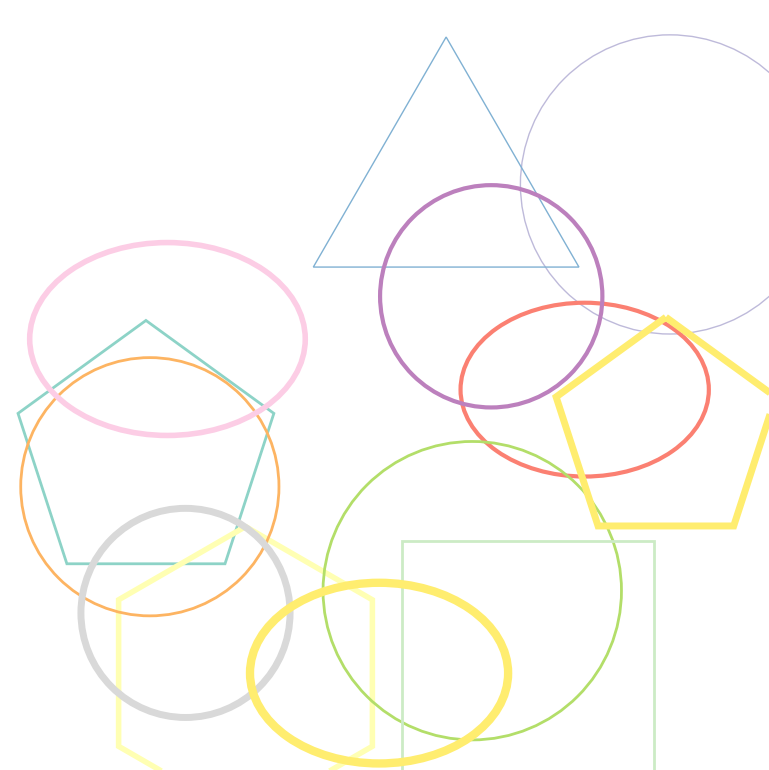[{"shape": "pentagon", "thickness": 1, "radius": 0.87, "center": [0.19, 0.409]}, {"shape": "hexagon", "thickness": 2, "radius": 0.95, "center": [0.319, 0.126]}, {"shape": "circle", "thickness": 0.5, "radius": 0.97, "center": [0.87, 0.76]}, {"shape": "oval", "thickness": 1.5, "radius": 0.81, "center": [0.759, 0.494]}, {"shape": "triangle", "thickness": 0.5, "radius": 1.0, "center": [0.579, 0.753]}, {"shape": "circle", "thickness": 1, "radius": 0.84, "center": [0.195, 0.368]}, {"shape": "circle", "thickness": 1, "radius": 0.97, "center": [0.613, 0.233]}, {"shape": "oval", "thickness": 2, "radius": 0.89, "center": [0.217, 0.56]}, {"shape": "circle", "thickness": 2.5, "radius": 0.68, "center": [0.241, 0.204]}, {"shape": "circle", "thickness": 1.5, "radius": 0.72, "center": [0.638, 0.615]}, {"shape": "square", "thickness": 1, "radius": 0.82, "center": [0.686, 0.133]}, {"shape": "oval", "thickness": 3, "radius": 0.84, "center": [0.492, 0.126]}, {"shape": "pentagon", "thickness": 2.5, "radius": 0.75, "center": [0.865, 0.438]}]